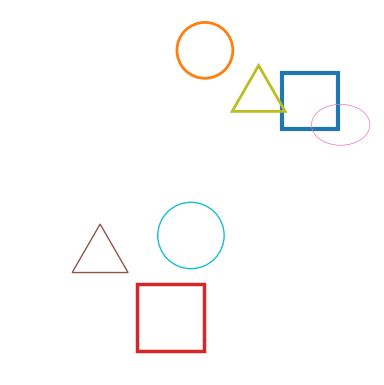[{"shape": "square", "thickness": 3, "radius": 0.36, "center": [0.804, 0.738]}, {"shape": "circle", "thickness": 2, "radius": 0.36, "center": [0.532, 0.869]}, {"shape": "square", "thickness": 2.5, "radius": 0.43, "center": [0.443, 0.175]}, {"shape": "triangle", "thickness": 1, "radius": 0.42, "center": [0.26, 0.334]}, {"shape": "oval", "thickness": 0.5, "radius": 0.38, "center": [0.885, 0.676]}, {"shape": "triangle", "thickness": 2, "radius": 0.4, "center": [0.672, 0.75]}, {"shape": "circle", "thickness": 1, "radius": 0.43, "center": [0.496, 0.388]}]